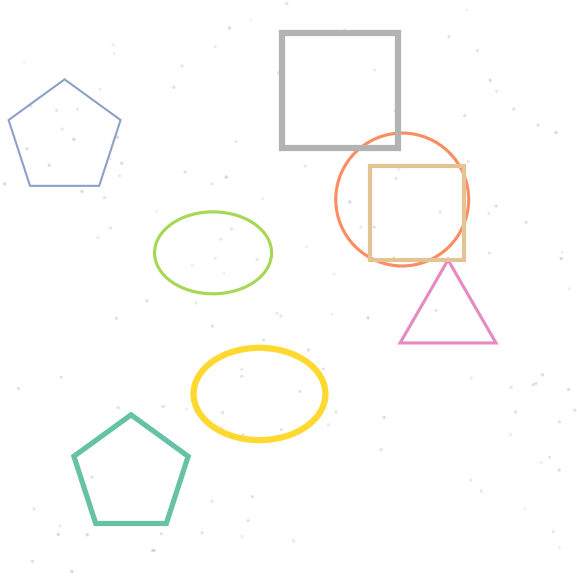[{"shape": "pentagon", "thickness": 2.5, "radius": 0.52, "center": [0.227, 0.177]}, {"shape": "circle", "thickness": 1.5, "radius": 0.58, "center": [0.696, 0.654]}, {"shape": "pentagon", "thickness": 1, "radius": 0.51, "center": [0.112, 0.76]}, {"shape": "triangle", "thickness": 1.5, "radius": 0.48, "center": [0.776, 0.453]}, {"shape": "oval", "thickness": 1.5, "radius": 0.51, "center": [0.369, 0.561]}, {"shape": "oval", "thickness": 3, "radius": 0.57, "center": [0.449, 0.317]}, {"shape": "square", "thickness": 2, "radius": 0.41, "center": [0.722, 0.631]}, {"shape": "square", "thickness": 3, "radius": 0.5, "center": [0.589, 0.842]}]